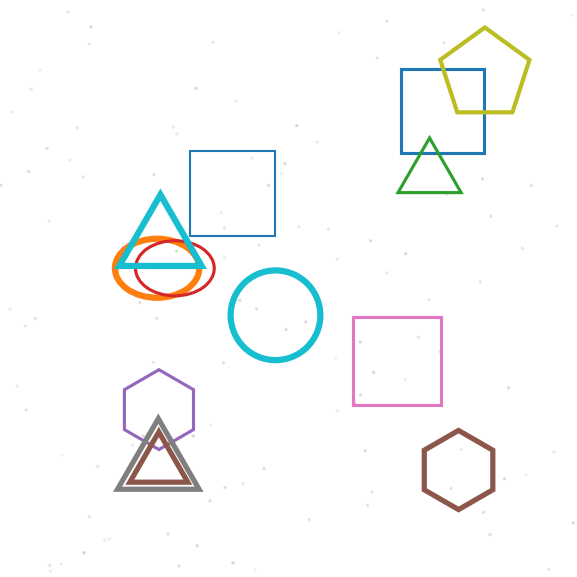[{"shape": "square", "thickness": 1.5, "radius": 0.36, "center": [0.767, 0.807]}, {"shape": "square", "thickness": 1, "radius": 0.37, "center": [0.403, 0.664]}, {"shape": "oval", "thickness": 3, "radius": 0.36, "center": [0.272, 0.535]}, {"shape": "triangle", "thickness": 1.5, "radius": 0.32, "center": [0.744, 0.697]}, {"shape": "oval", "thickness": 1.5, "radius": 0.34, "center": [0.303, 0.535]}, {"shape": "hexagon", "thickness": 1.5, "radius": 0.35, "center": [0.275, 0.29]}, {"shape": "triangle", "thickness": 2.5, "radius": 0.29, "center": [0.275, 0.193]}, {"shape": "hexagon", "thickness": 2.5, "radius": 0.34, "center": [0.794, 0.185]}, {"shape": "square", "thickness": 1.5, "radius": 0.38, "center": [0.687, 0.374]}, {"shape": "triangle", "thickness": 2.5, "radius": 0.41, "center": [0.274, 0.193]}, {"shape": "pentagon", "thickness": 2, "radius": 0.41, "center": [0.84, 0.87]}, {"shape": "circle", "thickness": 3, "radius": 0.39, "center": [0.477, 0.453]}, {"shape": "triangle", "thickness": 3, "radius": 0.41, "center": [0.278, 0.58]}]